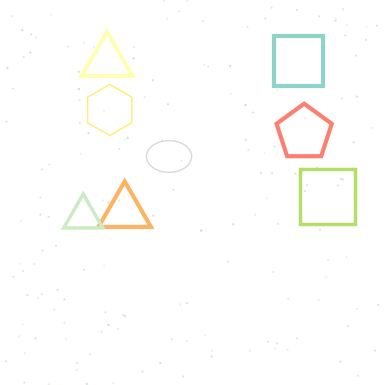[{"shape": "square", "thickness": 3, "radius": 0.32, "center": [0.775, 0.842]}, {"shape": "triangle", "thickness": 3, "radius": 0.38, "center": [0.278, 0.841]}, {"shape": "pentagon", "thickness": 3, "radius": 0.38, "center": [0.79, 0.655]}, {"shape": "triangle", "thickness": 3, "radius": 0.39, "center": [0.324, 0.45]}, {"shape": "square", "thickness": 2.5, "radius": 0.36, "center": [0.851, 0.489]}, {"shape": "oval", "thickness": 1, "radius": 0.29, "center": [0.439, 0.594]}, {"shape": "triangle", "thickness": 2.5, "radius": 0.29, "center": [0.216, 0.437]}, {"shape": "hexagon", "thickness": 1, "radius": 0.33, "center": [0.285, 0.714]}]